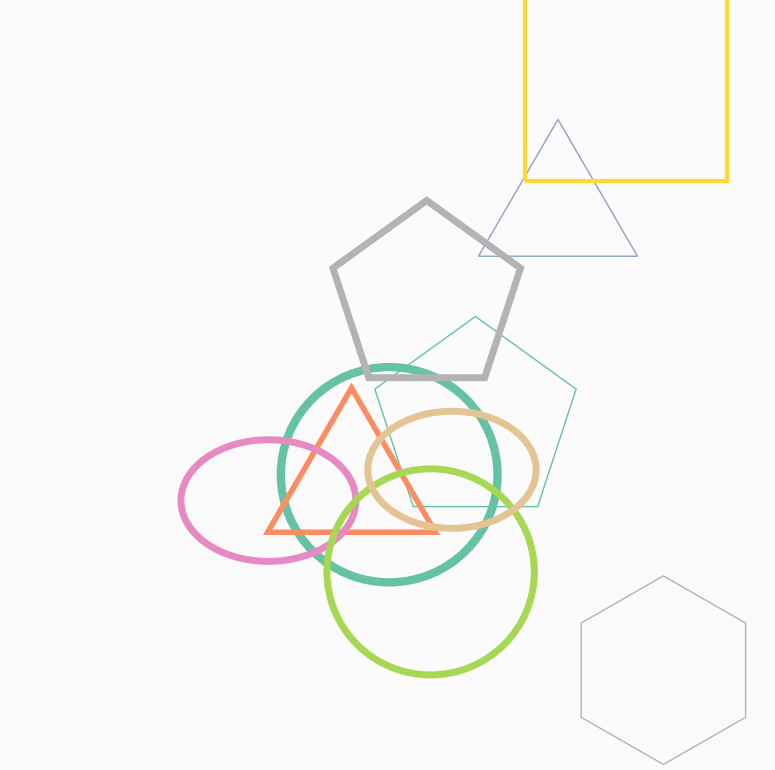[{"shape": "pentagon", "thickness": 0.5, "radius": 0.68, "center": [0.613, 0.452]}, {"shape": "circle", "thickness": 3, "radius": 0.7, "center": [0.502, 0.383]}, {"shape": "triangle", "thickness": 2, "radius": 0.62, "center": [0.454, 0.371]}, {"shape": "triangle", "thickness": 0.5, "radius": 0.59, "center": [0.72, 0.726]}, {"shape": "oval", "thickness": 2.5, "radius": 0.56, "center": [0.346, 0.35]}, {"shape": "circle", "thickness": 2.5, "radius": 0.67, "center": [0.556, 0.257]}, {"shape": "square", "thickness": 1.5, "radius": 0.65, "center": [0.808, 0.896]}, {"shape": "oval", "thickness": 2.5, "radius": 0.54, "center": [0.583, 0.39]}, {"shape": "pentagon", "thickness": 2.5, "radius": 0.64, "center": [0.551, 0.612]}, {"shape": "hexagon", "thickness": 0.5, "radius": 0.61, "center": [0.856, 0.13]}]